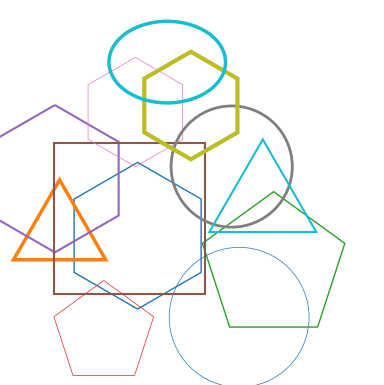[{"shape": "circle", "thickness": 0.5, "radius": 0.91, "center": [0.621, 0.176]}, {"shape": "hexagon", "thickness": 1, "radius": 0.95, "center": [0.357, 0.388]}, {"shape": "triangle", "thickness": 2.5, "radius": 0.69, "center": [0.155, 0.394]}, {"shape": "pentagon", "thickness": 1, "radius": 0.97, "center": [0.711, 0.308]}, {"shape": "pentagon", "thickness": 0.5, "radius": 0.68, "center": [0.27, 0.135]}, {"shape": "hexagon", "thickness": 1.5, "radius": 0.96, "center": [0.143, 0.536]}, {"shape": "square", "thickness": 1.5, "radius": 0.98, "center": [0.337, 0.433]}, {"shape": "hexagon", "thickness": 0.5, "radius": 0.71, "center": [0.352, 0.709]}, {"shape": "circle", "thickness": 2, "radius": 0.79, "center": [0.602, 0.567]}, {"shape": "hexagon", "thickness": 3, "radius": 0.7, "center": [0.496, 0.726]}, {"shape": "triangle", "thickness": 1.5, "radius": 0.8, "center": [0.683, 0.478]}, {"shape": "oval", "thickness": 2.5, "radius": 0.76, "center": [0.434, 0.839]}]